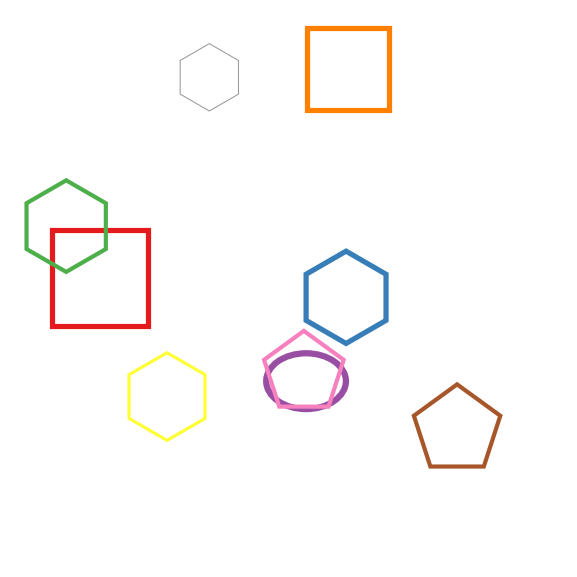[{"shape": "square", "thickness": 2.5, "radius": 0.41, "center": [0.174, 0.517]}, {"shape": "hexagon", "thickness": 2.5, "radius": 0.4, "center": [0.599, 0.484]}, {"shape": "hexagon", "thickness": 2, "radius": 0.4, "center": [0.115, 0.608]}, {"shape": "oval", "thickness": 3, "radius": 0.35, "center": [0.53, 0.339]}, {"shape": "square", "thickness": 2.5, "radius": 0.35, "center": [0.602, 0.88]}, {"shape": "hexagon", "thickness": 1.5, "radius": 0.38, "center": [0.289, 0.312]}, {"shape": "pentagon", "thickness": 2, "radius": 0.39, "center": [0.792, 0.255]}, {"shape": "pentagon", "thickness": 2, "radius": 0.36, "center": [0.526, 0.354]}, {"shape": "hexagon", "thickness": 0.5, "radius": 0.29, "center": [0.362, 0.865]}]